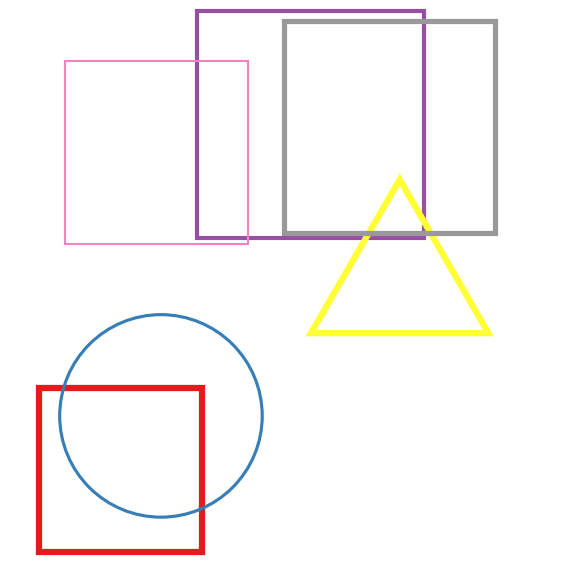[{"shape": "square", "thickness": 3, "radius": 0.71, "center": [0.208, 0.185]}, {"shape": "circle", "thickness": 1.5, "radius": 0.88, "center": [0.279, 0.279]}, {"shape": "square", "thickness": 2, "radius": 0.98, "center": [0.538, 0.784]}, {"shape": "triangle", "thickness": 3, "radius": 0.89, "center": [0.692, 0.511]}, {"shape": "square", "thickness": 1, "radius": 0.79, "center": [0.271, 0.734]}, {"shape": "square", "thickness": 2.5, "radius": 0.91, "center": [0.675, 0.779]}]